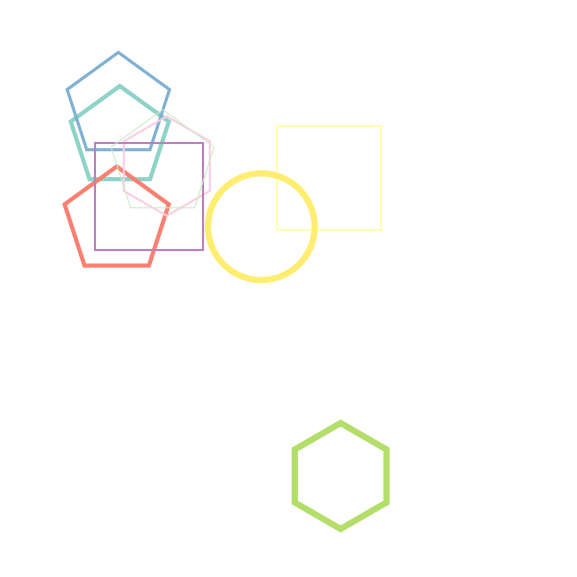[{"shape": "pentagon", "thickness": 2, "radius": 0.45, "center": [0.207, 0.761]}, {"shape": "square", "thickness": 1, "radius": 0.45, "center": [0.569, 0.691]}, {"shape": "pentagon", "thickness": 2, "radius": 0.47, "center": [0.202, 0.616]}, {"shape": "pentagon", "thickness": 1.5, "radius": 0.47, "center": [0.205, 0.815]}, {"shape": "hexagon", "thickness": 3, "radius": 0.46, "center": [0.59, 0.175]}, {"shape": "hexagon", "thickness": 1, "radius": 0.43, "center": [0.289, 0.712]}, {"shape": "square", "thickness": 1, "radius": 0.47, "center": [0.259, 0.659]}, {"shape": "pentagon", "thickness": 0.5, "radius": 0.47, "center": [0.282, 0.715]}, {"shape": "circle", "thickness": 3, "radius": 0.46, "center": [0.453, 0.607]}]